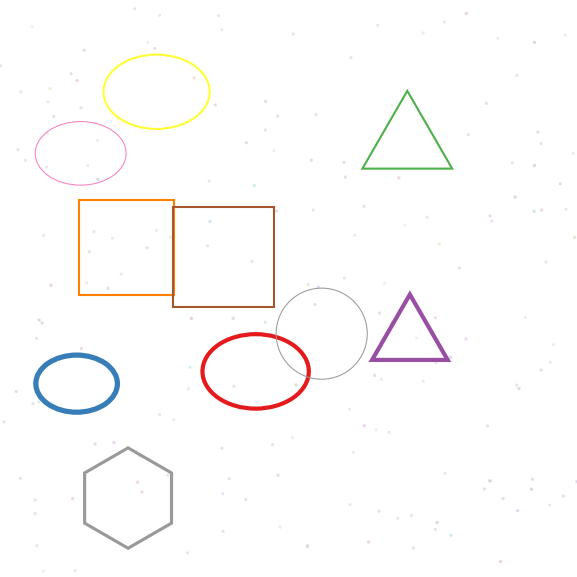[{"shape": "oval", "thickness": 2, "radius": 0.46, "center": [0.443, 0.356]}, {"shape": "oval", "thickness": 2.5, "radius": 0.35, "center": [0.133, 0.335]}, {"shape": "triangle", "thickness": 1, "radius": 0.45, "center": [0.705, 0.752]}, {"shape": "triangle", "thickness": 2, "radius": 0.38, "center": [0.71, 0.414]}, {"shape": "square", "thickness": 1, "radius": 0.41, "center": [0.219, 0.571]}, {"shape": "oval", "thickness": 1, "radius": 0.46, "center": [0.271, 0.84]}, {"shape": "square", "thickness": 1, "radius": 0.44, "center": [0.387, 0.554]}, {"shape": "oval", "thickness": 0.5, "radius": 0.39, "center": [0.14, 0.734]}, {"shape": "circle", "thickness": 0.5, "radius": 0.39, "center": [0.557, 0.421]}, {"shape": "hexagon", "thickness": 1.5, "radius": 0.43, "center": [0.222, 0.137]}]